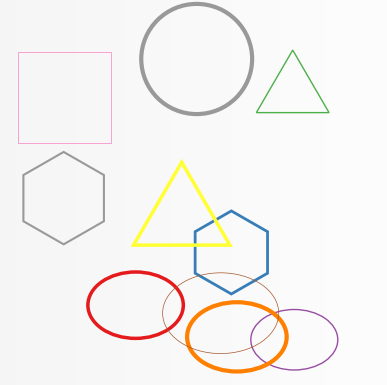[{"shape": "oval", "thickness": 2.5, "radius": 0.62, "center": [0.35, 0.207]}, {"shape": "hexagon", "thickness": 2, "radius": 0.54, "center": [0.597, 0.344]}, {"shape": "triangle", "thickness": 1, "radius": 0.54, "center": [0.755, 0.762]}, {"shape": "oval", "thickness": 1, "radius": 0.56, "center": [0.759, 0.118]}, {"shape": "oval", "thickness": 3, "radius": 0.64, "center": [0.611, 0.125]}, {"shape": "triangle", "thickness": 2.5, "radius": 0.72, "center": [0.469, 0.435]}, {"shape": "oval", "thickness": 0.5, "radius": 0.75, "center": [0.569, 0.187]}, {"shape": "square", "thickness": 0.5, "radius": 0.59, "center": [0.166, 0.747]}, {"shape": "circle", "thickness": 3, "radius": 0.72, "center": [0.508, 0.847]}, {"shape": "hexagon", "thickness": 1.5, "radius": 0.6, "center": [0.164, 0.485]}]